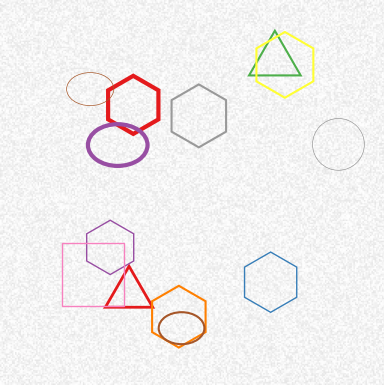[{"shape": "triangle", "thickness": 2, "radius": 0.35, "center": [0.335, 0.237]}, {"shape": "hexagon", "thickness": 3, "radius": 0.38, "center": [0.346, 0.728]}, {"shape": "hexagon", "thickness": 1, "radius": 0.39, "center": [0.703, 0.267]}, {"shape": "triangle", "thickness": 1.5, "radius": 0.39, "center": [0.714, 0.843]}, {"shape": "oval", "thickness": 3, "radius": 0.39, "center": [0.306, 0.623]}, {"shape": "hexagon", "thickness": 1, "radius": 0.35, "center": [0.286, 0.357]}, {"shape": "hexagon", "thickness": 1.5, "radius": 0.4, "center": [0.465, 0.178]}, {"shape": "hexagon", "thickness": 1.5, "radius": 0.43, "center": [0.74, 0.832]}, {"shape": "oval", "thickness": 1.5, "radius": 0.3, "center": [0.472, 0.148]}, {"shape": "oval", "thickness": 0.5, "radius": 0.31, "center": [0.234, 0.769]}, {"shape": "square", "thickness": 1, "radius": 0.41, "center": [0.241, 0.287]}, {"shape": "hexagon", "thickness": 1.5, "radius": 0.41, "center": [0.516, 0.699]}, {"shape": "circle", "thickness": 0.5, "radius": 0.34, "center": [0.879, 0.625]}]